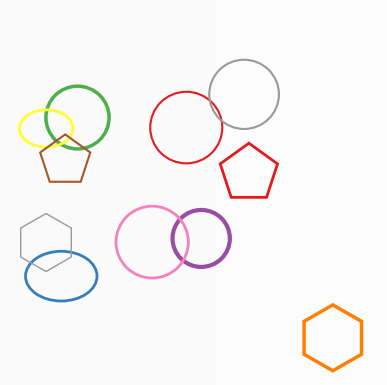[{"shape": "pentagon", "thickness": 2, "radius": 0.39, "center": [0.642, 0.55]}, {"shape": "circle", "thickness": 1.5, "radius": 0.46, "center": [0.481, 0.669]}, {"shape": "oval", "thickness": 2, "radius": 0.46, "center": [0.158, 0.283]}, {"shape": "circle", "thickness": 2.5, "radius": 0.41, "center": [0.2, 0.695]}, {"shape": "circle", "thickness": 3, "radius": 0.37, "center": [0.519, 0.381]}, {"shape": "hexagon", "thickness": 2.5, "radius": 0.43, "center": [0.859, 0.123]}, {"shape": "oval", "thickness": 2, "radius": 0.35, "center": [0.119, 0.666]}, {"shape": "pentagon", "thickness": 1.5, "radius": 0.34, "center": [0.168, 0.583]}, {"shape": "circle", "thickness": 2, "radius": 0.47, "center": [0.393, 0.371]}, {"shape": "hexagon", "thickness": 1, "radius": 0.38, "center": [0.119, 0.37]}, {"shape": "circle", "thickness": 1.5, "radius": 0.45, "center": [0.63, 0.755]}]